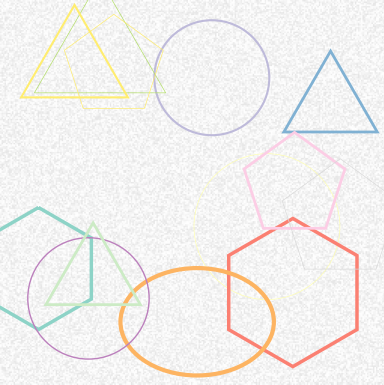[{"shape": "hexagon", "thickness": 2.5, "radius": 0.79, "center": [0.1, 0.303]}, {"shape": "circle", "thickness": 0.5, "radius": 0.95, "center": [0.693, 0.411]}, {"shape": "circle", "thickness": 1.5, "radius": 0.75, "center": [0.55, 0.798]}, {"shape": "hexagon", "thickness": 2.5, "radius": 0.96, "center": [0.761, 0.24]}, {"shape": "triangle", "thickness": 2, "radius": 0.7, "center": [0.859, 0.727]}, {"shape": "oval", "thickness": 3, "radius": 1.0, "center": [0.512, 0.164]}, {"shape": "triangle", "thickness": 0.5, "radius": 0.98, "center": [0.26, 0.857]}, {"shape": "pentagon", "thickness": 2, "radius": 0.69, "center": [0.765, 0.518]}, {"shape": "pentagon", "thickness": 0.5, "radius": 0.79, "center": [0.884, 0.429]}, {"shape": "circle", "thickness": 1, "radius": 0.79, "center": [0.23, 0.225]}, {"shape": "triangle", "thickness": 2, "radius": 0.71, "center": [0.242, 0.279]}, {"shape": "triangle", "thickness": 1.5, "radius": 0.8, "center": [0.194, 0.827]}, {"shape": "pentagon", "thickness": 0.5, "radius": 0.68, "center": [0.296, 0.828]}]